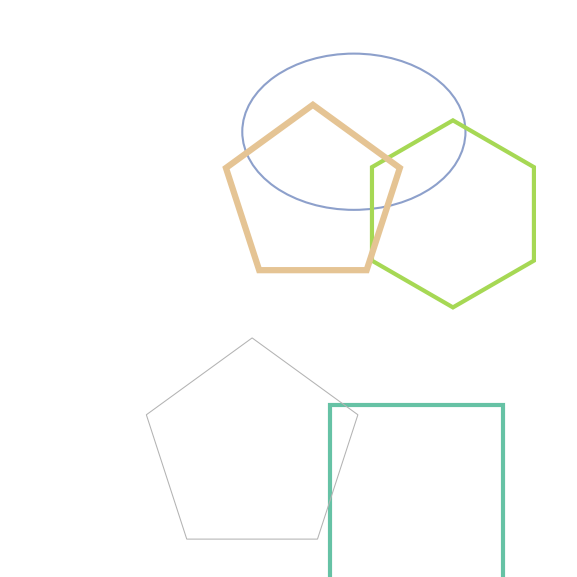[{"shape": "square", "thickness": 2, "radius": 0.75, "center": [0.722, 0.147]}, {"shape": "oval", "thickness": 1, "radius": 0.97, "center": [0.613, 0.771]}, {"shape": "hexagon", "thickness": 2, "radius": 0.81, "center": [0.784, 0.629]}, {"shape": "pentagon", "thickness": 3, "radius": 0.79, "center": [0.542, 0.659]}, {"shape": "pentagon", "thickness": 0.5, "radius": 0.96, "center": [0.437, 0.221]}]